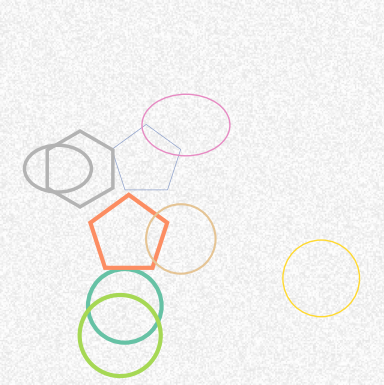[{"shape": "circle", "thickness": 3, "radius": 0.48, "center": [0.324, 0.206]}, {"shape": "pentagon", "thickness": 3, "radius": 0.52, "center": [0.334, 0.389]}, {"shape": "pentagon", "thickness": 0.5, "radius": 0.47, "center": [0.38, 0.583]}, {"shape": "oval", "thickness": 1, "radius": 0.57, "center": [0.483, 0.675]}, {"shape": "circle", "thickness": 3, "radius": 0.53, "center": [0.312, 0.129]}, {"shape": "circle", "thickness": 1, "radius": 0.5, "center": [0.834, 0.277]}, {"shape": "circle", "thickness": 1.5, "radius": 0.45, "center": [0.47, 0.379]}, {"shape": "oval", "thickness": 2.5, "radius": 0.43, "center": [0.151, 0.562]}, {"shape": "hexagon", "thickness": 2.5, "radius": 0.49, "center": [0.208, 0.561]}]